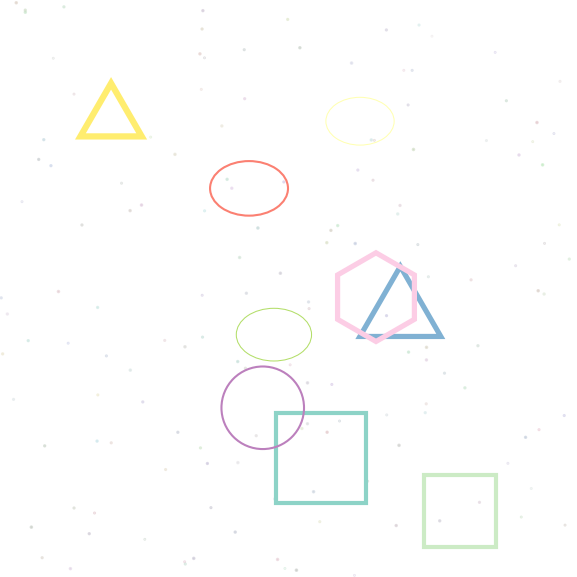[{"shape": "square", "thickness": 2, "radius": 0.39, "center": [0.556, 0.206]}, {"shape": "oval", "thickness": 0.5, "radius": 0.3, "center": [0.623, 0.789]}, {"shape": "oval", "thickness": 1, "radius": 0.34, "center": [0.431, 0.673]}, {"shape": "triangle", "thickness": 2.5, "radius": 0.4, "center": [0.693, 0.457]}, {"shape": "oval", "thickness": 0.5, "radius": 0.33, "center": [0.474, 0.42]}, {"shape": "hexagon", "thickness": 2.5, "radius": 0.38, "center": [0.651, 0.485]}, {"shape": "circle", "thickness": 1, "radius": 0.36, "center": [0.455, 0.293]}, {"shape": "square", "thickness": 2, "radius": 0.31, "center": [0.797, 0.114]}, {"shape": "triangle", "thickness": 3, "radius": 0.31, "center": [0.192, 0.794]}]